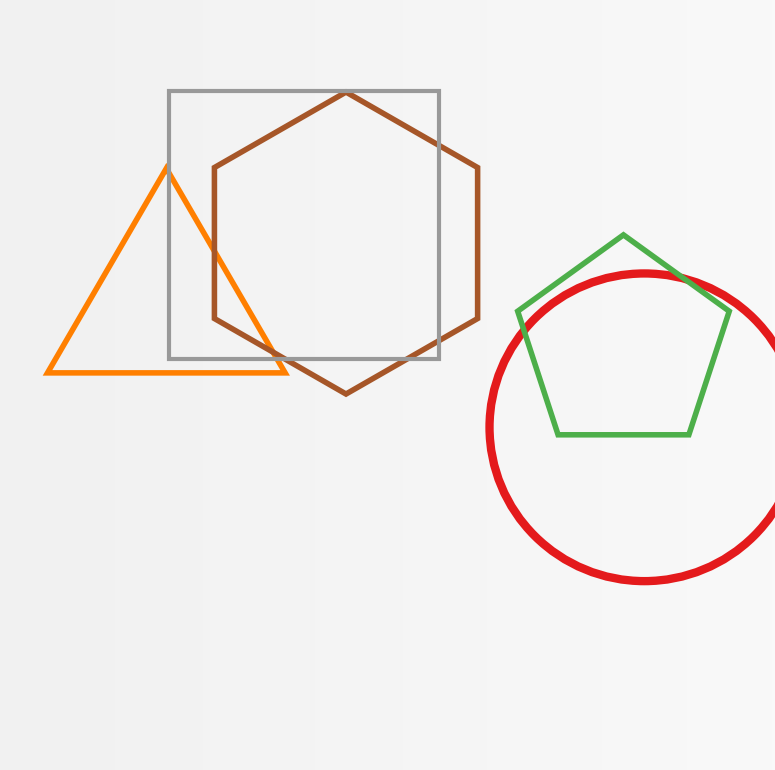[{"shape": "circle", "thickness": 3, "radius": 1.0, "center": [0.831, 0.445]}, {"shape": "pentagon", "thickness": 2, "radius": 0.72, "center": [0.804, 0.551]}, {"shape": "triangle", "thickness": 2, "radius": 0.89, "center": [0.215, 0.604]}, {"shape": "hexagon", "thickness": 2, "radius": 0.98, "center": [0.446, 0.684]}, {"shape": "square", "thickness": 1.5, "radius": 0.87, "center": [0.392, 0.708]}]